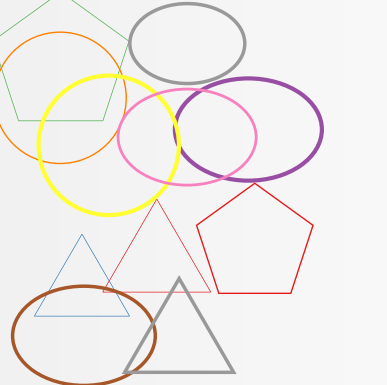[{"shape": "pentagon", "thickness": 1, "radius": 0.79, "center": [0.658, 0.366]}, {"shape": "triangle", "thickness": 0.5, "radius": 0.81, "center": [0.405, 0.322]}, {"shape": "triangle", "thickness": 0.5, "radius": 0.71, "center": [0.212, 0.25]}, {"shape": "pentagon", "thickness": 0.5, "radius": 0.93, "center": [0.157, 0.836]}, {"shape": "oval", "thickness": 3, "radius": 0.95, "center": [0.641, 0.664]}, {"shape": "circle", "thickness": 1, "radius": 0.85, "center": [0.155, 0.746]}, {"shape": "circle", "thickness": 3, "radius": 0.91, "center": [0.281, 0.623]}, {"shape": "oval", "thickness": 2.5, "radius": 0.92, "center": [0.217, 0.128]}, {"shape": "oval", "thickness": 2, "radius": 0.89, "center": [0.483, 0.644]}, {"shape": "triangle", "thickness": 2.5, "radius": 0.81, "center": [0.462, 0.114]}, {"shape": "oval", "thickness": 2.5, "radius": 0.74, "center": [0.483, 0.887]}]